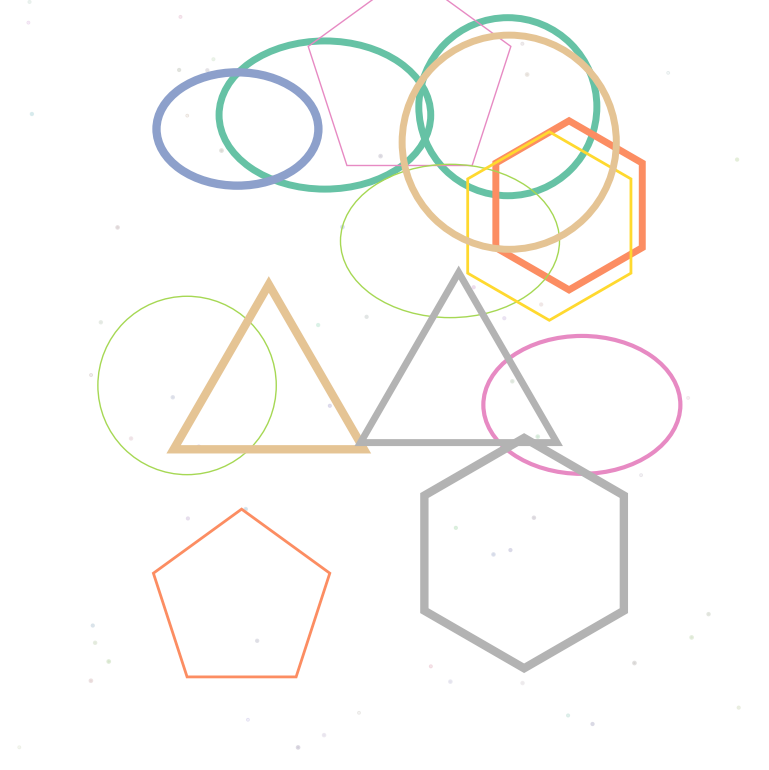[{"shape": "circle", "thickness": 2.5, "radius": 0.58, "center": [0.66, 0.861]}, {"shape": "oval", "thickness": 2.5, "radius": 0.69, "center": [0.422, 0.851]}, {"shape": "hexagon", "thickness": 2.5, "radius": 0.55, "center": [0.739, 0.733]}, {"shape": "pentagon", "thickness": 1, "radius": 0.6, "center": [0.314, 0.218]}, {"shape": "oval", "thickness": 3, "radius": 0.53, "center": [0.308, 0.832]}, {"shape": "oval", "thickness": 1.5, "radius": 0.64, "center": [0.756, 0.474]}, {"shape": "pentagon", "thickness": 0.5, "radius": 0.69, "center": [0.532, 0.897]}, {"shape": "oval", "thickness": 0.5, "radius": 0.71, "center": [0.584, 0.687]}, {"shape": "circle", "thickness": 0.5, "radius": 0.58, "center": [0.243, 0.499]}, {"shape": "hexagon", "thickness": 1, "radius": 0.61, "center": [0.713, 0.706]}, {"shape": "circle", "thickness": 2.5, "radius": 0.7, "center": [0.661, 0.815]}, {"shape": "triangle", "thickness": 3, "radius": 0.71, "center": [0.349, 0.488]}, {"shape": "hexagon", "thickness": 3, "radius": 0.75, "center": [0.681, 0.282]}, {"shape": "triangle", "thickness": 2.5, "radius": 0.74, "center": [0.596, 0.499]}]